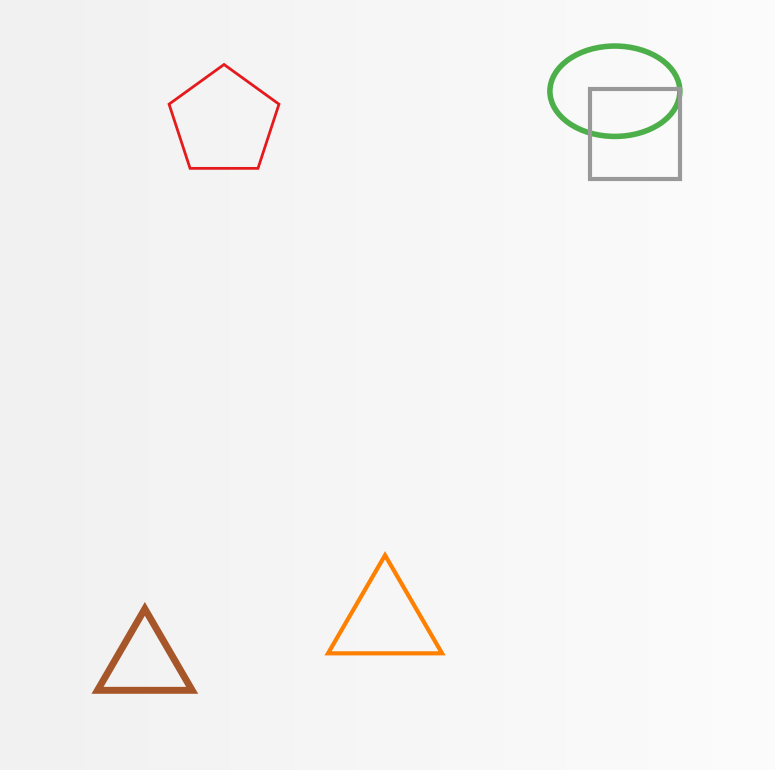[{"shape": "pentagon", "thickness": 1, "radius": 0.37, "center": [0.289, 0.842]}, {"shape": "oval", "thickness": 2, "radius": 0.42, "center": [0.793, 0.882]}, {"shape": "triangle", "thickness": 1.5, "radius": 0.42, "center": [0.497, 0.194]}, {"shape": "triangle", "thickness": 2.5, "radius": 0.35, "center": [0.187, 0.139]}, {"shape": "square", "thickness": 1.5, "radius": 0.29, "center": [0.819, 0.826]}]